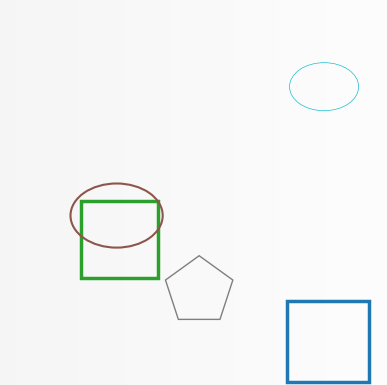[{"shape": "square", "thickness": 2.5, "radius": 0.53, "center": [0.847, 0.113]}, {"shape": "square", "thickness": 2.5, "radius": 0.5, "center": [0.309, 0.379]}, {"shape": "oval", "thickness": 1.5, "radius": 0.59, "center": [0.301, 0.44]}, {"shape": "pentagon", "thickness": 1, "radius": 0.46, "center": [0.514, 0.244]}, {"shape": "oval", "thickness": 0.5, "radius": 0.45, "center": [0.836, 0.775]}]